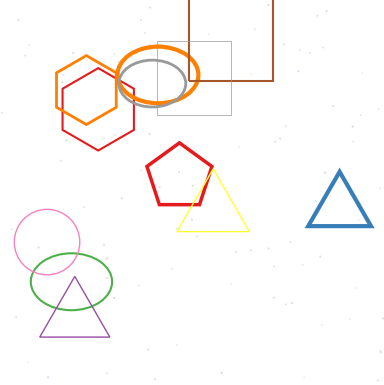[{"shape": "hexagon", "thickness": 1.5, "radius": 0.53, "center": [0.255, 0.716]}, {"shape": "pentagon", "thickness": 2.5, "radius": 0.44, "center": [0.466, 0.54]}, {"shape": "triangle", "thickness": 3, "radius": 0.47, "center": [0.882, 0.46]}, {"shape": "oval", "thickness": 1.5, "radius": 0.53, "center": [0.186, 0.268]}, {"shape": "triangle", "thickness": 1, "radius": 0.53, "center": [0.194, 0.177]}, {"shape": "hexagon", "thickness": 2, "radius": 0.45, "center": [0.224, 0.766]}, {"shape": "oval", "thickness": 3, "radius": 0.53, "center": [0.41, 0.805]}, {"shape": "triangle", "thickness": 1, "radius": 0.54, "center": [0.554, 0.453]}, {"shape": "square", "thickness": 1.5, "radius": 0.55, "center": [0.6, 0.9]}, {"shape": "circle", "thickness": 1, "radius": 0.43, "center": [0.122, 0.371]}, {"shape": "square", "thickness": 0.5, "radius": 0.48, "center": [0.503, 0.798]}, {"shape": "oval", "thickness": 2, "radius": 0.43, "center": [0.396, 0.783]}]